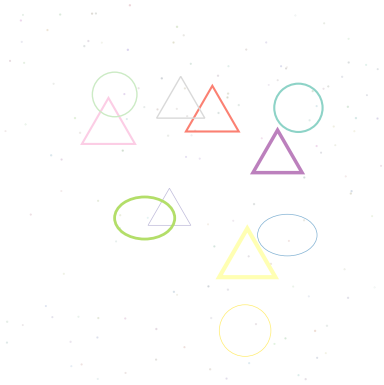[{"shape": "circle", "thickness": 1.5, "radius": 0.31, "center": [0.775, 0.72]}, {"shape": "triangle", "thickness": 3, "radius": 0.42, "center": [0.642, 0.322]}, {"shape": "triangle", "thickness": 0.5, "radius": 0.32, "center": [0.44, 0.447]}, {"shape": "triangle", "thickness": 1.5, "radius": 0.4, "center": [0.552, 0.698]}, {"shape": "oval", "thickness": 0.5, "radius": 0.39, "center": [0.746, 0.389]}, {"shape": "oval", "thickness": 2, "radius": 0.39, "center": [0.376, 0.434]}, {"shape": "triangle", "thickness": 1.5, "radius": 0.4, "center": [0.282, 0.666]}, {"shape": "triangle", "thickness": 1, "radius": 0.36, "center": [0.469, 0.729]}, {"shape": "triangle", "thickness": 2.5, "radius": 0.37, "center": [0.721, 0.588]}, {"shape": "circle", "thickness": 1, "radius": 0.29, "center": [0.298, 0.755]}, {"shape": "circle", "thickness": 0.5, "radius": 0.34, "center": [0.637, 0.141]}]